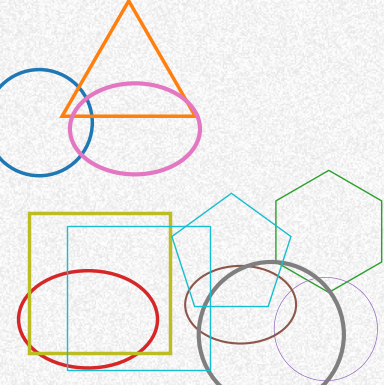[{"shape": "circle", "thickness": 2.5, "radius": 0.69, "center": [0.102, 0.681]}, {"shape": "triangle", "thickness": 2.5, "radius": 1.0, "center": [0.334, 0.798]}, {"shape": "hexagon", "thickness": 1, "radius": 0.79, "center": [0.854, 0.399]}, {"shape": "oval", "thickness": 2.5, "radius": 0.9, "center": [0.229, 0.171]}, {"shape": "circle", "thickness": 0.5, "radius": 0.67, "center": [0.846, 0.145]}, {"shape": "oval", "thickness": 1.5, "radius": 0.72, "center": [0.625, 0.209]}, {"shape": "oval", "thickness": 3, "radius": 0.84, "center": [0.351, 0.665]}, {"shape": "circle", "thickness": 3, "radius": 0.94, "center": [0.705, 0.131]}, {"shape": "square", "thickness": 2.5, "radius": 0.91, "center": [0.258, 0.265]}, {"shape": "square", "thickness": 1, "radius": 0.93, "center": [0.36, 0.226]}, {"shape": "pentagon", "thickness": 1, "radius": 0.81, "center": [0.601, 0.335]}]